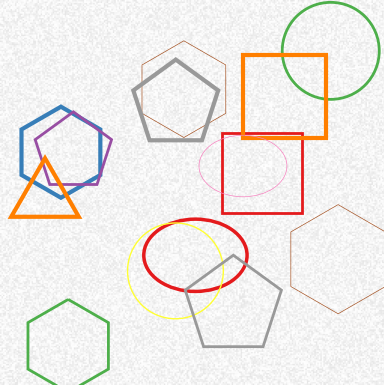[{"shape": "oval", "thickness": 2.5, "radius": 0.67, "center": [0.508, 0.337]}, {"shape": "square", "thickness": 2, "radius": 0.52, "center": [0.68, 0.55]}, {"shape": "hexagon", "thickness": 3, "radius": 0.59, "center": [0.158, 0.605]}, {"shape": "hexagon", "thickness": 2, "radius": 0.6, "center": [0.177, 0.102]}, {"shape": "circle", "thickness": 2, "radius": 0.63, "center": [0.859, 0.868]}, {"shape": "pentagon", "thickness": 2, "radius": 0.52, "center": [0.191, 0.605]}, {"shape": "triangle", "thickness": 3, "radius": 0.51, "center": [0.117, 0.488]}, {"shape": "square", "thickness": 3, "radius": 0.54, "center": [0.738, 0.75]}, {"shape": "circle", "thickness": 1, "radius": 0.62, "center": [0.456, 0.296]}, {"shape": "hexagon", "thickness": 0.5, "radius": 0.71, "center": [0.878, 0.327]}, {"shape": "hexagon", "thickness": 0.5, "radius": 0.63, "center": [0.478, 0.768]}, {"shape": "oval", "thickness": 0.5, "radius": 0.57, "center": [0.631, 0.569]}, {"shape": "pentagon", "thickness": 3, "radius": 0.58, "center": [0.457, 0.729]}, {"shape": "pentagon", "thickness": 2, "radius": 0.66, "center": [0.606, 0.206]}]